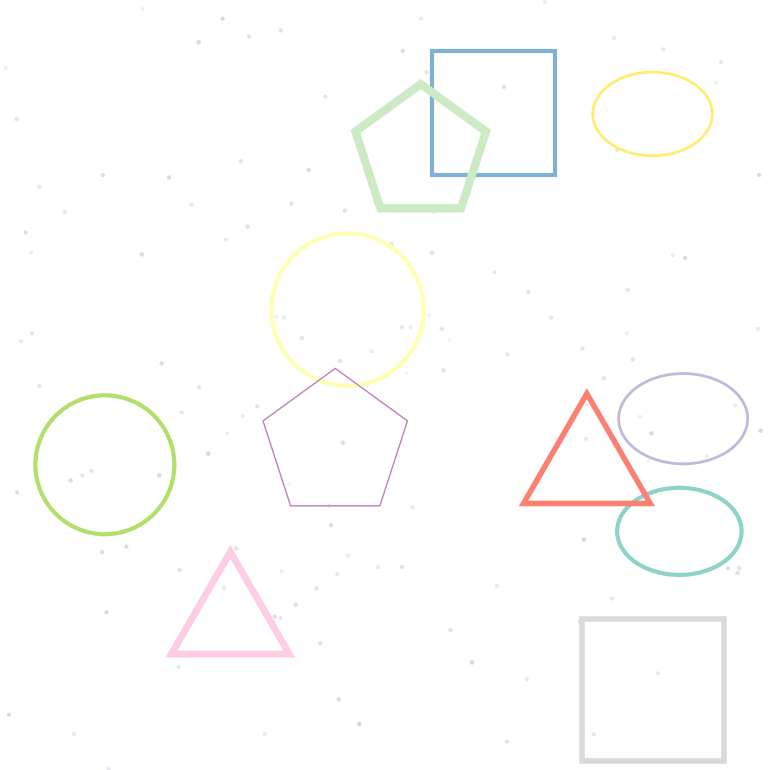[{"shape": "oval", "thickness": 1.5, "radius": 0.4, "center": [0.882, 0.31]}, {"shape": "circle", "thickness": 1.5, "radius": 0.49, "center": [0.451, 0.598]}, {"shape": "oval", "thickness": 1, "radius": 0.42, "center": [0.887, 0.456]}, {"shape": "triangle", "thickness": 2, "radius": 0.48, "center": [0.762, 0.394]}, {"shape": "square", "thickness": 1.5, "radius": 0.4, "center": [0.641, 0.854]}, {"shape": "circle", "thickness": 1.5, "radius": 0.45, "center": [0.136, 0.396]}, {"shape": "triangle", "thickness": 2.5, "radius": 0.44, "center": [0.299, 0.195]}, {"shape": "square", "thickness": 2, "radius": 0.46, "center": [0.848, 0.104]}, {"shape": "pentagon", "thickness": 0.5, "radius": 0.49, "center": [0.435, 0.423]}, {"shape": "pentagon", "thickness": 3, "radius": 0.45, "center": [0.546, 0.802]}, {"shape": "oval", "thickness": 1, "radius": 0.39, "center": [0.848, 0.852]}]